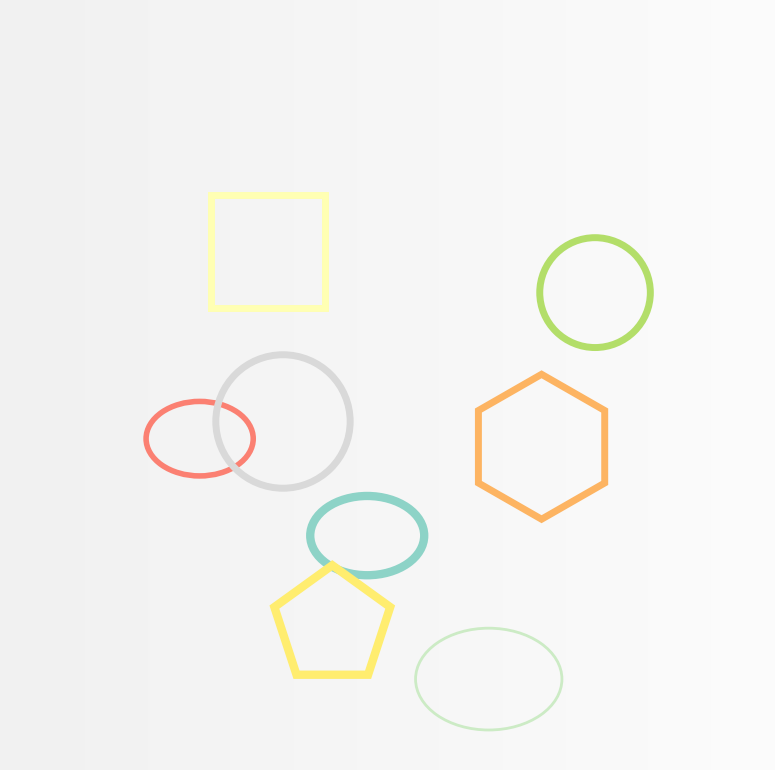[{"shape": "oval", "thickness": 3, "radius": 0.37, "center": [0.474, 0.304]}, {"shape": "square", "thickness": 2.5, "radius": 0.37, "center": [0.346, 0.673]}, {"shape": "oval", "thickness": 2, "radius": 0.35, "center": [0.258, 0.43]}, {"shape": "hexagon", "thickness": 2.5, "radius": 0.47, "center": [0.699, 0.42]}, {"shape": "circle", "thickness": 2.5, "radius": 0.36, "center": [0.768, 0.62]}, {"shape": "circle", "thickness": 2.5, "radius": 0.43, "center": [0.365, 0.453]}, {"shape": "oval", "thickness": 1, "radius": 0.47, "center": [0.631, 0.118]}, {"shape": "pentagon", "thickness": 3, "radius": 0.39, "center": [0.429, 0.187]}]